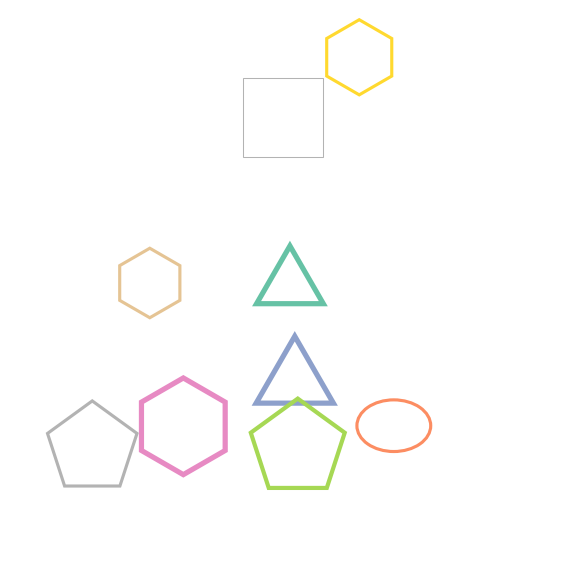[{"shape": "triangle", "thickness": 2.5, "radius": 0.33, "center": [0.502, 0.507]}, {"shape": "oval", "thickness": 1.5, "radius": 0.32, "center": [0.682, 0.262]}, {"shape": "triangle", "thickness": 2.5, "radius": 0.39, "center": [0.51, 0.34]}, {"shape": "hexagon", "thickness": 2.5, "radius": 0.42, "center": [0.317, 0.261]}, {"shape": "pentagon", "thickness": 2, "radius": 0.43, "center": [0.516, 0.223]}, {"shape": "hexagon", "thickness": 1.5, "radius": 0.33, "center": [0.622, 0.9]}, {"shape": "hexagon", "thickness": 1.5, "radius": 0.3, "center": [0.259, 0.509]}, {"shape": "pentagon", "thickness": 1.5, "radius": 0.41, "center": [0.16, 0.223]}, {"shape": "square", "thickness": 0.5, "radius": 0.35, "center": [0.491, 0.796]}]